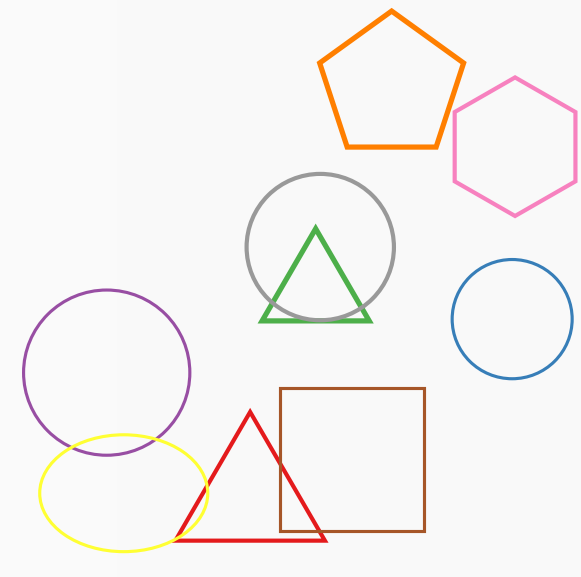[{"shape": "triangle", "thickness": 2, "radius": 0.74, "center": [0.43, 0.137]}, {"shape": "circle", "thickness": 1.5, "radius": 0.52, "center": [0.881, 0.447]}, {"shape": "triangle", "thickness": 2.5, "radius": 0.53, "center": [0.543, 0.497]}, {"shape": "circle", "thickness": 1.5, "radius": 0.72, "center": [0.184, 0.354]}, {"shape": "pentagon", "thickness": 2.5, "radius": 0.65, "center": [0.674, 0.85]}, {"shape": "oval", "thickness": 1.5, "radius": 0.72, "center": [0.213, 0.145]}, {"shape": "square", "thickness": 1.5, "radius": 0.62, "center": [0.605, 0.203]}, {"shape": "hexagon", "thickness": 2, "radius": 0.6, "center": [0.886, 0.745]}, {"shape": "circle", "thickness": 2, "radius": 0.63, "center": [0.551, 0.571]}]